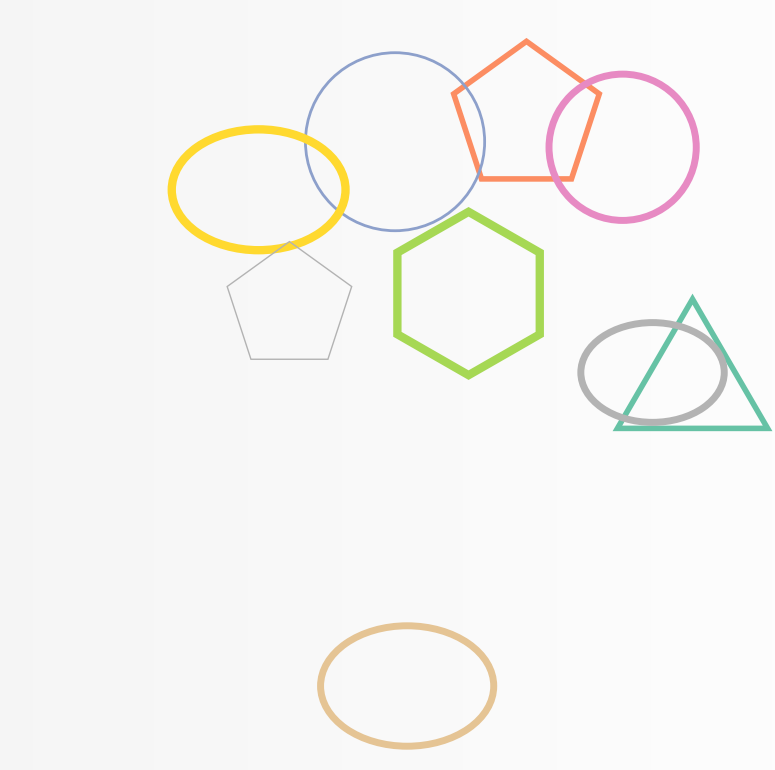[{"shape": "triangle", "thickness": 2, "radius": 0.56, "center": [0.894, 0.5]}, {"shape": "pentagon", "thickness": 2, "radius": 0.49, "center": [0.679, 0.848]}, {"shape": "circle", "thickness": 1, "radius": 0.58, "center": [0.51, 0.816]}, {"shape": "circle", "thickness": 2.5, "radius": 0.47, "center": [0.803, 0.809]}, {"shape": "hexagon", "thickness": 3, "radius": 0.53, "center": [0.605, 0.619]}, {"shape": "oval", "thickness": 3, "radius": 0.56, "center": [0.334, 0.754]}, {"shape": "oval", "thickness": 2.5, "radius": 0.56, "center": [0.525, 0.109]}, {"shape": "pentagon", "thickness": 0.5, "radius": 0.42, "center": [0.373, 0.602]}, {"shape": "oval", "thickness": 2.5, "radius": 0.46, "center": [0.842, 0.516]}]